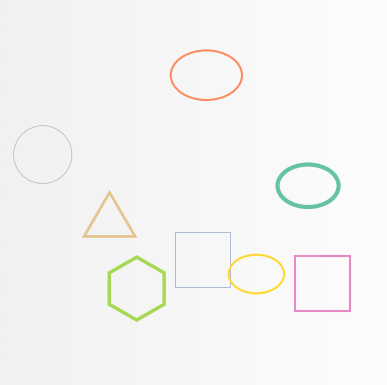[{"shape": "oval", "thickness": 3, "radius": 0.39, "center": [0.795, 0.517]}, {"shape": "oval", "thickness": 1.5, "radius": 0.46, "center": [0.533, 0.805]}, {"shape": "square", "thickness": 0.5, "radius": 0.35, "center": [0.523, 0.325]}, {"shape": "square", "thickness": 1.5, "radius": 0.36, "center": [0.832, 0.263]}, {"shape": "hexagon", "thickness": 2.5, "radius": 0.41, "center": [0.353, 0.25]}, {"shape": "oval", "thickness": 1.5, "radius": 0.36, "center": [0.662, 0.288]}, {"shape": "triangle", "thickness": 2, "radius": 0.38, "center": [0.283, 0.424]}, {"shape": "circle", "thickness": 0.5, "radius": 0.38, "center": [0.11, 0.598]}]